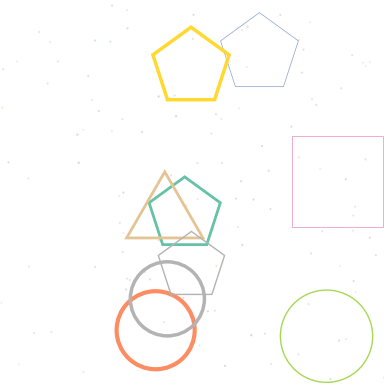[{"shape": "pentagon", "thickness": 2, "radius": 0.49, "center": [0.48, 0.443]}, {"shape": "circle", "thickness": 3, "radius": 0.51, "center": [0.404, 0.142]}, {"shape": "pentagon", "thickness": 0.5, "radius": 0.53, "center": [0.674, 0.861]}, {"shape": "square", "thickness": 0.5, "radius": 0.59, "center": [0.877, 0.528]}, {"shape": "circle", "thickness": 1, "radius": 0.6, "center": [0.848, 0.127]}, {"shape": "pentagon", "thickness": 2.5, "radius": 0.52, "center": [0.496, 0.825]}, {"shape": "triangle", "thickness": 2, "radius": 0.57, "center": [0.428, 0.439]}, {"shape": "circle", "thickness": 2.5, "radius": 0.48, "center": [0.435, 0.224]}, {"shape": "pentagon", "thickness": 1, "radius": 0.45, "center": [0.497, 0.308]}]